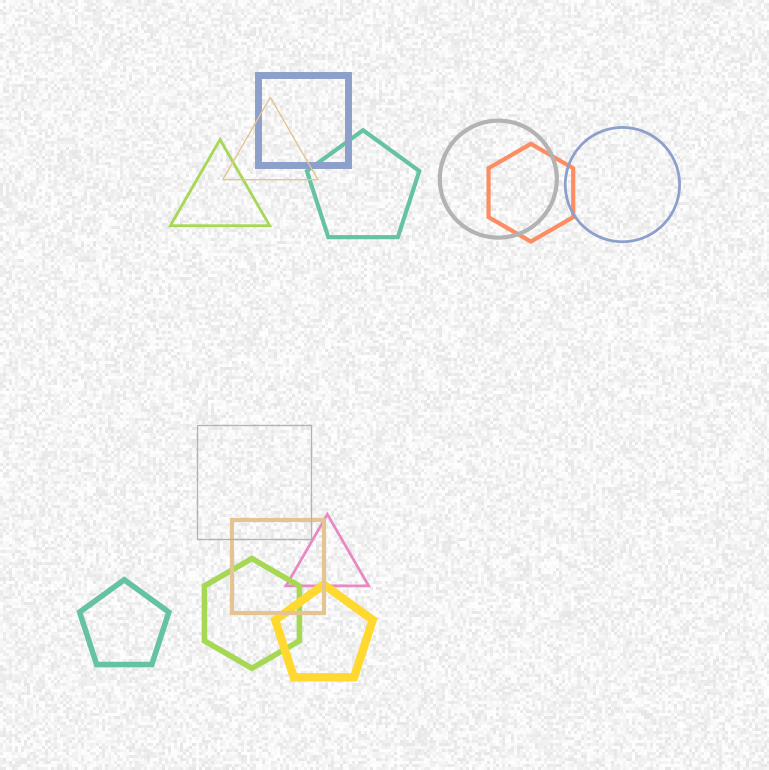[{"shape": "pentagon", "thickness": 2, "radius": 0.3, "center": [0.161, 0.186]}, {"shape": "pentagon", "thickness": 1.5, "radius": 0.38, "center": [0.472, 0.754]}, {"shape": "hexagon", "thickness": 1.5, "radius": 0.32, "center": [0.689, 0.75]}, {"shape": "square", "thickness": 2.5, "radius": 0.29, "center": [0.394, 0.844]}, {"shape": "circle", "thickness": 1, "radius": 0.37, "center": [0.808, 0.76]}, {"shape": "triangle", "thickness": 1, "radius": 0.31, "center": [0.425, 0.27]}, {"shape": "triangle", "thickness": 1, "radius": 0.37, "center": [0.286, 0.744]}, {"shape": "hexagon", "thickness": 2, "radius": 0.36, "center": [0.327, 0.203]}, {"shape": "pentagon", "thickness": 3, "radius": 0.33, "center": [0.421, 0.174]}, {"shape": "triangle", "thickness": 0.5, "radius": 0.36, "center": [0.351, 0.802]}, {"shape": "square", "thickness": 1.5, "radius": 0.3, "center": [0.361, 0.265]}, {"shape": "circle", "thickness": 1.5, "radius": 0.38, "center": [0.647, 0.767]}, {"shape": "square", "thickness": 0.5, "radius": 0.37, "center": [0.33, 0.374]}]